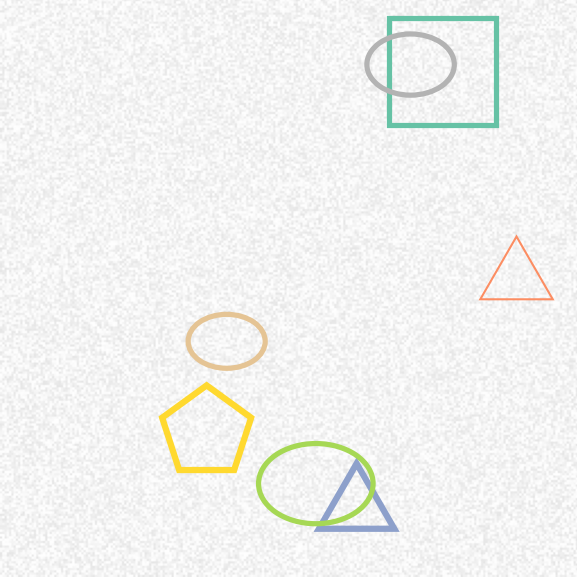[{"shape": "square", "thickness": 2.5, "radius": 0.46, "center": [0.766, 0.876]}, {"shape": "triangle", "thickness": 1, "radius": 0.36, "center": [0.894, 0.517]}, {"shape": "triangle", "thickness": 3, "radius": 0.38, "center": [0.618, 0.121]}, {"shape": "oval", "thickness": 2.5, "radius": 0.5, "center": [0.547, 0.162]}, {"shape": "pentagon", "thickness": 3, "radius": 0.41, "center": [0.358, 0.251]}, {"shape": "oval", "thickness": 2.5, "radius": 0.33, "center": [0.393, 0.408]}, {"shape": "oval", "thickness": 2.5, "radius": 0.38, "center": [0.711, 0.887]}]